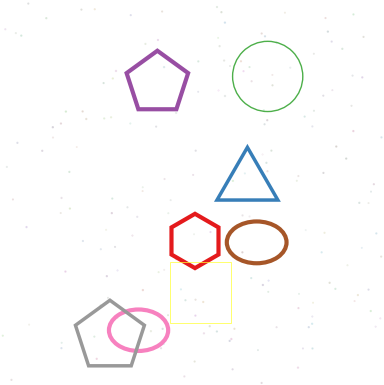[{"shape": "hexagon", "thickness": 3, "radius": 0.35, "center": [0.506, 0.374]}, {"shape": "triangle", "thickness": 2.5, "radius": 0.46, "center": [0.643, 0.526]}, {"shape": "circle", "thickness": 1, "radius": 0.46, "center": [0.695, 0.801]}, {"shape": "pentagon", "thickness": 3, "radius": 0.42, "center": [0.409, 0.784]}, {"shape": "square", "thickness": 0.5, "radius": 0.4, "center": [0.521, 0.24]}, {"shape": "oval", "thickness": 3, "radius": 0.39, "center": [0.667, 0.37]}, {"shape": "oval", "thickness": 3, "radius": 0.38, "center": [0.36, 0.142]}, {"shape": "pentagon", "thickness": 2.5, "radius": 0.47, "center": [0.286, 0.126]}]